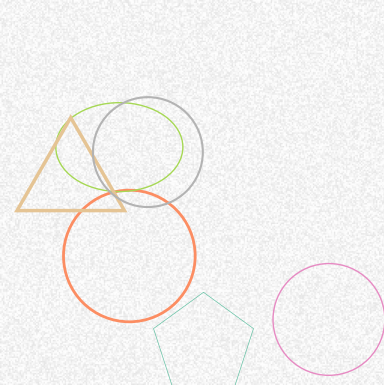[{"shape": "pentagon", "thickness": 0.5, "radius": 0.68, "center": [0.529, 0.104]}, {"shape": "circle", "thickness": 2, "radius": 0.85, "center": [0.336, 0.335]}, {"shape": "circle", "thickness": 1, "radius": 0.73, "center": [0.854, 0.17]}, {"shape": "oval", "thickness": 1, "radius": 0.82, "center": [0.31, 0.618]}, {"shape": "triangle", "thickness": 2.5, "radius": 0.81, "center": [0.184, 0.534]}, {"shape": "circle", "thickness": 1.5, "radius": 0.71, "center": [0.384, 0.605]}]